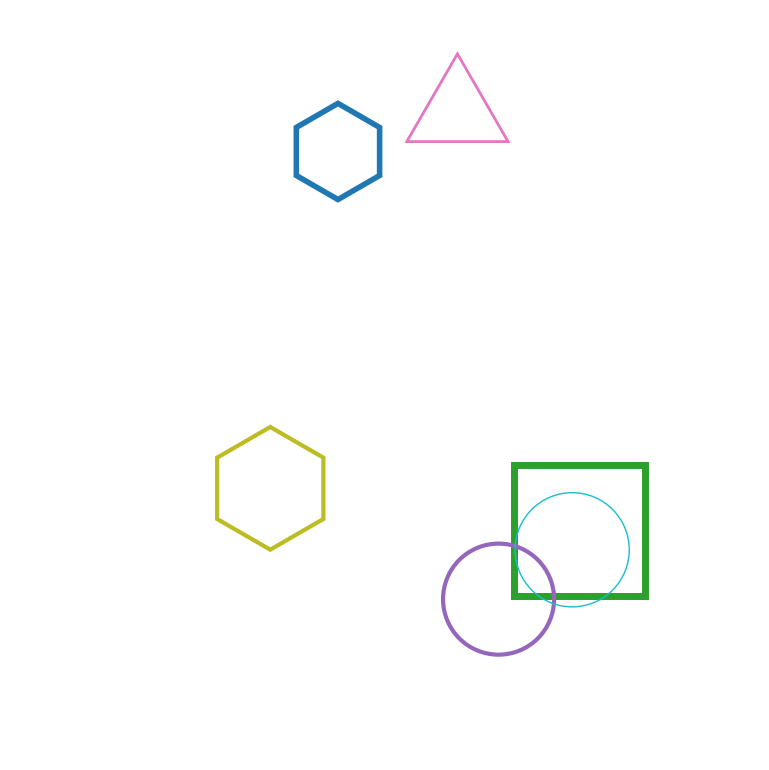[{"shape": "hexagon", "thickness": 2, "radius": 0.31, "center": [0.439, 0.803]}, {"shape": "square", "thickness": 2.5, "radius": 0.42, "center": [0.753, 0.311]}, {"shape": "circle", "thickness": 1.5, "radius": 0.36, "center": [0.647, 0.222]}, {"shape": "triangle", "thickness": 1, "radius": 0.38, "center": [0.594, 0.854]}, {"shape": "hexagon", "thickness": 1.5, "radius": 0.4, "center": [0.351, 0.366]}, {"shape": "circle", "thickness": 0.5, "radius": 0.37, "center": [0.743, 0.286]}]